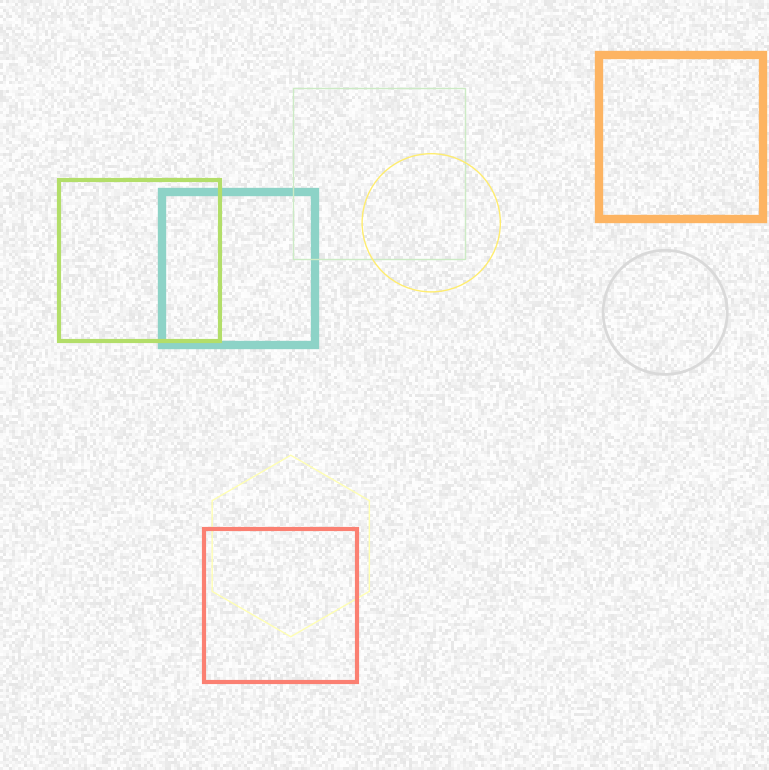[{"shape": "square", "thickness": 3, "radius": 0.5, "center": [0.31, 0.651]}, {"shape": "hexagon", "thickness": 0.5, "radius": 0.59, "center": [0.378, 0.291]}, {"shape": "square", "thickness": 1.5, "radius": 0.5, "center": [0.365, 0.213]}, {"shape": "square", "thickness": 3, "radius": 0.53, "center": [0.885, 0.822]}, {"shape": "square", "thickness": 1.5, "radius": 0.52, "center": [0.181, 0.662]}, {"shape": "circle", "thickness": 1, "radius": 0.4, "center": [0.864, 0.594]}, {"shape": "square", "thickness": 0.5, "radius": 0.56, "center": [0.492, 0.775]}, {"shape": "circle", "thickness": 0.5, "radius": 0.45, "center": [0.56, 0.711]}]